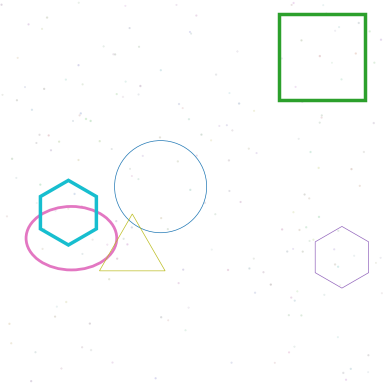[{"shape": "circle", "thickness": 0.5, "radius": 0.6, "center": [0.417, 0.515]}, {"shape": "square", "thickness": 2.5, "radius": 0.55, "center": [0.836, 0.852]}, {"shape": "hexagon", "thickness": 0.5, "radius": 0.4, "center": [0.888, 0.332]}, {"shape": "oval", "thickness": 2, "radius": 0.59, "center": [0.185, 0.381]}, {"shape": "triangle", "thickness": 0.5, "radius": 0.49, "center": [0.344, 0.346]}, {"shape": "hexagon", "thickness": 2.5, "radius": 0.42, "center": [0.178, 0.448]}]